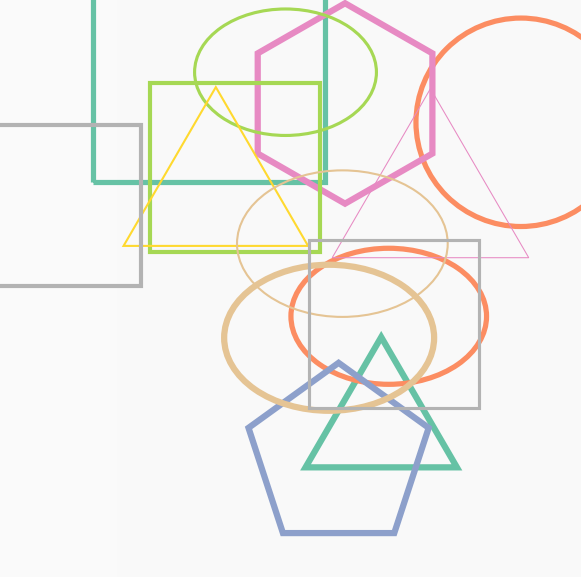[{"shape": "square", "thickness": 2.5, "radius": 1.0, "center": [0.359, 0.883]}, {"shape": "triangle", "thickness": 3, "radius": 0.75, "center": [0.656, 0.265]}, {"shape": "circle", "thickness": 2.5, "radius": 0.9, "center": [0.896, 0.787]}, {"shape": "oval", "thickness": 2.5, "radius": 0.84, "center": [0.669, 0.451]}, {"shape": "pentagon", "thickness": 3, "radius": 0.81, "center": [0.583, 0.208]}, {"shape": "triangle", "thickness": 0.5, "radius": 0.98, "center": [0.741, 0.65]}, {"shape": "hexagon", "thickness": 3, "radius": 0.87, "center": [0.594, 0.82]}, {"shape": "oval", "thickness": 1.5, "radius": 0.78, "center": [0.491, 0.874]}, {"shape": "square", "thickness": 2, "radius": 0.73, "center": [0.404, 0.709]}, {"shape": "triangle", "thickness": 1, "radius": 0.92, "center": [0.371, 0.665]}, {"shape": "oval", "thickness": 1, "radius": 0.91, "center": [0.589, 0.577]}, {"shape": "oval", "thickness": 3, "radius": 0.9, "center": [0.566, 0.414]}, {"shape": "square", "thickness": 1.5, "radius": 0.73, "center": [0.678, 0.438]}, {"shape": "square", "thickness": 2, "radius": 0.7, "center": [0.103, 0.644]}]